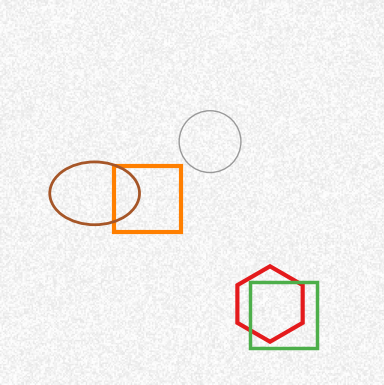[{"shape": "hexagon", "thickness": 3, "radius": 0.49, "center": [0.701, 0.21]}, {"shape": "square", "thickness": 2.5, "radius": 0.43, "center": [0.736, 0.181]}, {"shape": "square", "thickness": 3, "radius": 0.43, "center": [0.383, 0.484]}, {"shape": "oval", "thickness": 2, "radius": 0.58, "center": [0.246, 0.498]}, {"shape": "circle", "thickness": 1, "radius": 0.4, "center": [0.546, 0.632]}]